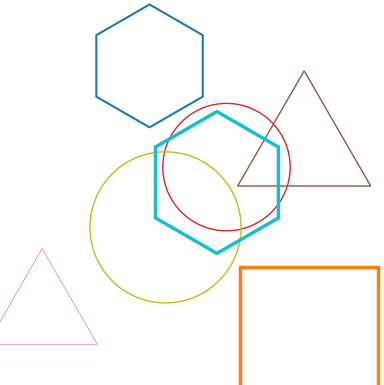[{"shape": "hexagon", "thickness": 1.5, "radius": 0.8, "center": [0.388, 0.829]}, {"shape": "square", "thickness": 2.5, "radius": 0.9, "center": [0.803, 0.129]}, {"shape": "circle", "thickness": 1, "radius": 0.83, "center": [0.588, 0.566]}, {"shape": "triangle", "thickness": 1, "radius": 1.0, "center": [0.79, 0.617]}, {"shape": "triangle", "thickness": 0.5, "radius": 0.83, "center": [0.109, 0.188]}, {"shape": "circle", "thickness": 1, "radius": 0.98, "center": [0.43, 0.409]}, {"shape": "hexagon", "thickness": 2.5, "radius": 0.92, "center": [0.564, 0.526]}]